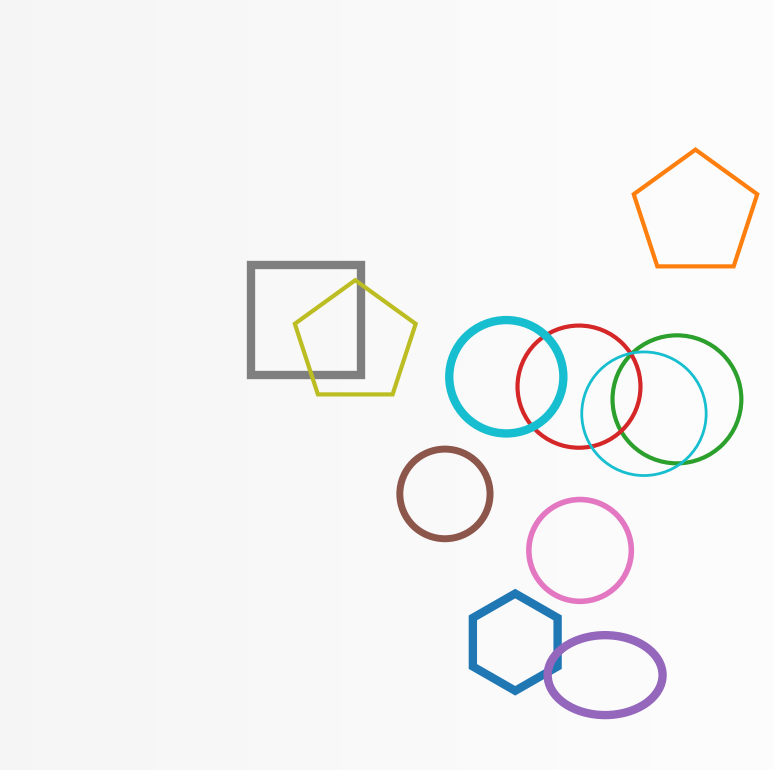[{"shape": "hexagon", "thickness": 3, "radius": 0.32, "center": [0.665, 0.166]}, {"shape": "pentagon", "thickness": 1.5, "radius": 0.42, "center": [0.897, 0.722]}, {"shape": "circle", "thickness": 1.5, "radius": 0.42, "center": [0.873, 0.481]}, {"shape": "circle", "thickness": 1.5, "radius": 0.4, "center": [0.747, 0.498]}, {"shape": "oval", "thickness": 3, "radius": 0.37, "center": [0.781, 0.123]}, {"shape": "circle", "thickness": 2.5, "radius": 0.29, "center": [0.574, 0.359]}, {"shape": "circle", "thickness": 2, "radius": 0.33, "center": [0.749, 0.285]}, {"shape": "square", "thickness": 3, "radius": 0.36, "center": [0.395, 0.585]}, {"shape": "pentagon", "thickness": 1.5, "radius": 0.41, "center": [0.458, 0.554]}, {"shape": "circle", "thickness": 1, "radius": 0.4, "center": [0.831, 0.463]}, {"shape": "circle", "thickness": 3, "radius": 0.37, "center": [0.653, 0.511]}]